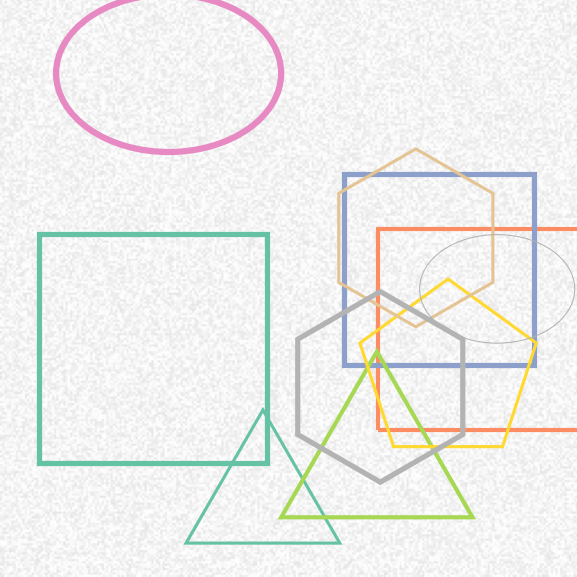[{"shape": "square", "thickness": 2.5, "radius": 0.99, "center": [0.265, 0.396]}, {"shape": "triangle", "thickness": 1.5, "radius": 0.77, "center": [0.455, 0.136]}, {"shape": "square", "thickness": 2, "radius": 0.87, "center": [0.829, 0.429]}, {"shape": "square", "thickness": 2.5, "radius": 0.82, "center": [0.761, 0.532]}, {"shape": "oval", "thickness": 3, "radius": 0.97, "center": [0.292, 0.872]}, {"shape": "triangle", "thickness": 2, "radius": 0.96, "center": [0.653, 0.199]}, {"shape": "pentagon", "thickness": 1.5, "radius": 0.8, "center": [0.776, 0.356]}, {"shape": "hexagon", "thickness": 1.5, "radius": 0.77, "center": [0.72, 0.587]}, {"shape": "hexagon", "thickness": 2.5, "radius": 0.82, "center": [0.658, 0.329]}, {"shape": "oval", "thickness": 0.5, "radius": 0.67, "center": [0.861, 0.499]}]